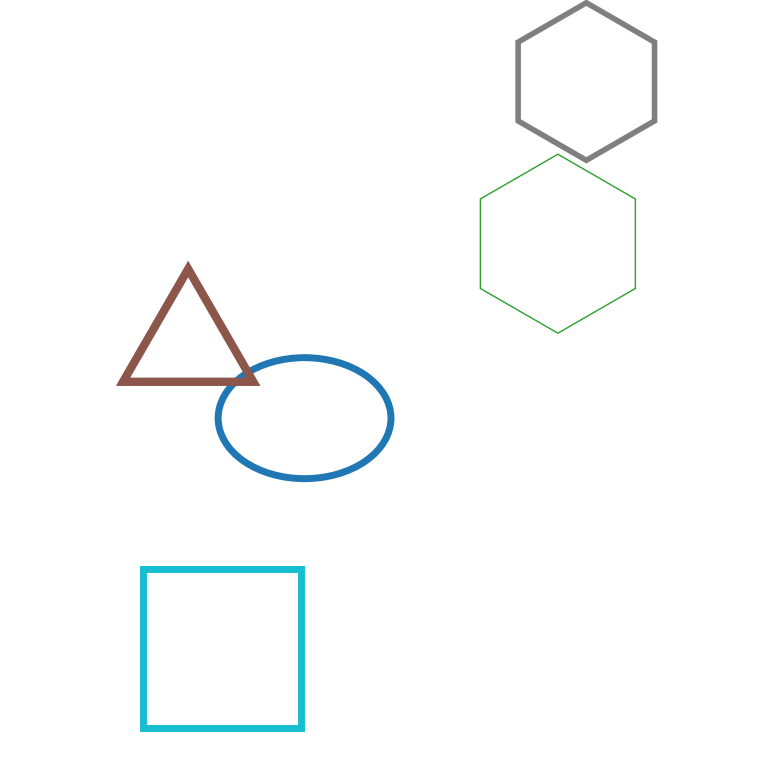[{"shape": "oval", "thickness": 2.5, "radius": 0.56, "center": [0.396, 0.457]}, {"shape": "hexagon", "thickness": 0.5, "radius": 0.58, "center": [0.725, 0.683]}, {"shape": "triangle", "thickness": 3, "radius": 0.49, "center": [0.244, 0.553]}, {"shape": "hexagon", "thickness": 2, "radius": 0.51, "center": [0.761, 0.894]}, {"shape": "square", "thickness": 2.5, "radius": 0.51, "center": [0.288, 0.158]}]